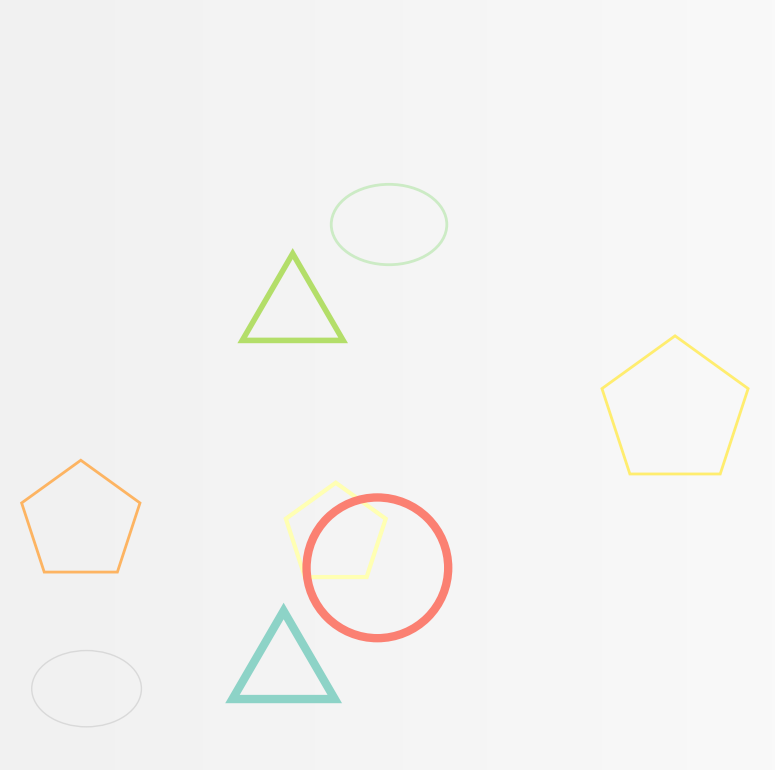[{"shape": "triangle", "thickness": 3, "radius": 0.38, "center": [0.366, 0.13]}, {"shape": "pentagon", "thickness": 1.5, "radius": 0.34, "center": [0.433, 0.305]}, {"shape": "circle", "thickness": 3, "radius": 0.46, "center": [0.487, 0.263]}, {"shape": "pentagon", "thickness": 1, "radius": 0.4, "center": [0.104, 0.322]}, {"shape": "triangle", "thickness": 2, "radius": 0.38, "center": [0.378, 0.595]}, {"shape": "oval", "thickness": 0.5, "radius": 0.35, "center": [0.112, 0.106]}, {"shape": "oval", "thickness": 1, "radius": 0.37, "center": [0.502, 0.708]}, {"shape": "pentagon", "thickness": 1, "radius": 0.5, "center": [0.871, 0.465]}]